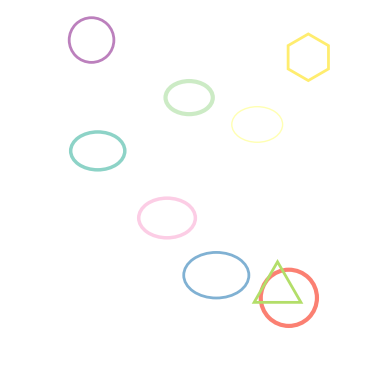[{"shape": "oval", "thickness": 2.5, "radius": 0.35, "center": [0.254, 0.608]}, {"shape": "oval", "thickness": 1, "radius": 0.33, "center": [0.668, 0.677]}, {"shape": "circle", "thickness": 3, "radius": 0.36, "center": [0.75, 0.226]}, {"shape": "oval", "thickness": 2, "radius": 0.42, "center": [0.562, 0.285]}, {"shape": "triangle", "thickness": 2, "radius": 0.35, "center": [0.721, 0.25]}, {"shape": "oval", "thickness": 2.5, "radius": 0.37, "center": [0.434, 0.434]}, {"shape": "circle", "thickness": 2, "radius": 0.29, "center": [0.238, 0.896]}, {"shape": "oval", "thickness": 3, "radius": 0.31, "center": [0.491, 0.746]}, {"shape": "hexagon", "thickness": 2, "radius": 0.3, "center": [0.801, 0.851]}]